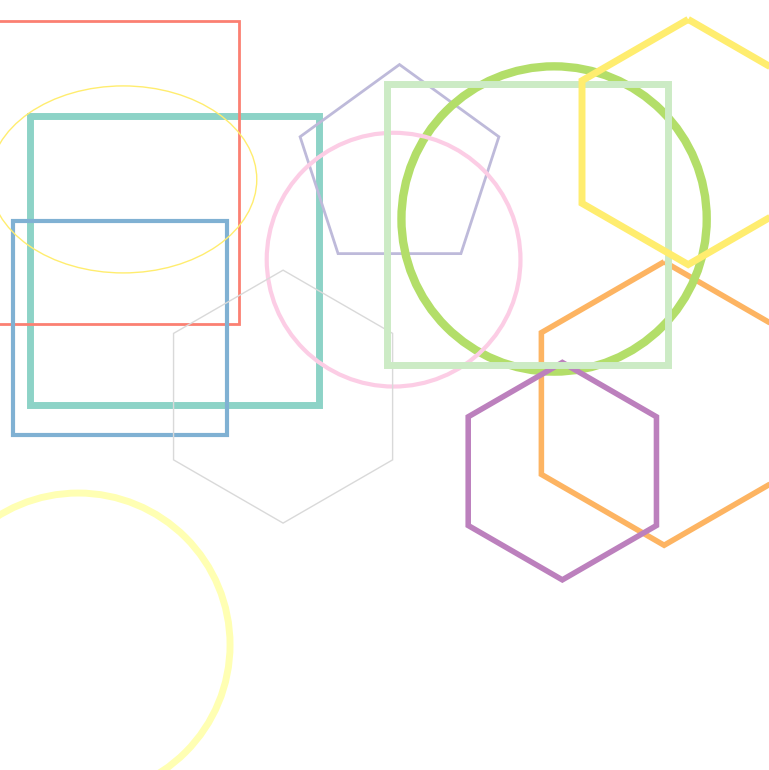[{"shape": "square", "thickness": 2.5, "radius": 0.94, "center": [0.226, 0.661]}, {"shape": "circle", "thickness": 2.5, "radius": 0.99, "center": [0.102, 0.163]}, {"shape": "pentagon", "thickness": 1, "radius": 0.68, "center": [0.519, 0.78]}, {"shape": "square", "thickness": 1, "radius": 0.98, "center": [0.113, 0.777]}, {"shape": "square", "thickness": 1.5, "radius": 0.7, "center": [0.155, 0.574]}, {"shape": "hexagon", "thickness": 2, "radius": 0.92, "center": [0.863, 0.476]}, {"shape": "circle", "thickness": 3, "radius": 0.99, "center": [0.72, 0.716]}, {"shape": "circle", "thickness": 1.5, "radius": 0.82, "center": [0.511, 0.663]}, {"shape": "hexagon", "thickness": 0.5, "radius": 0.82, "center": [0.368, 0.485]}, {"shape": "hexagon", "thickness": 2, "radius": 0.71, "center": [0.73, 0.388]}, {"shape": "square", "thickness": 2.5, "radius": 0.91, "center": [0.685, 0.709]}, {"shape": "hexagon", "thickness": 2.5, "radius": 0.8, "center": [0.894, 0.816]}, {"shape": "oval", "thickness": 0.5, "radius": 0.87, "center": [0.16, 0.767]}]